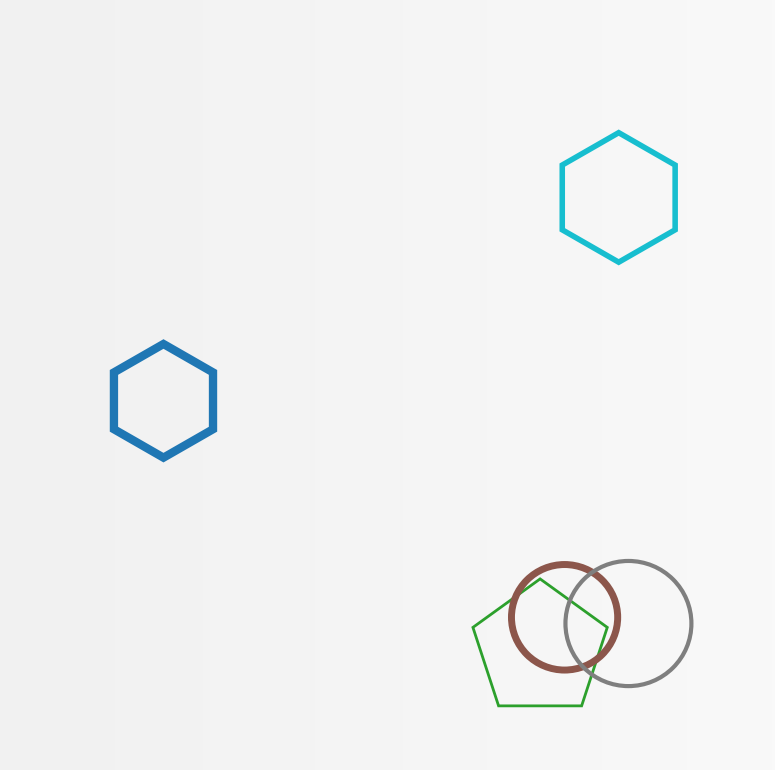[{"shape": "hexagon", "thickness": 3, "radius": 0.37, "center": [0.211, 0.479]}, {"shape": "pentagon", "thickness": 1, "radius": 0.46, "center": [0.697, 0.157]}, {"shape": "circle", "thickness": 2.5, "radius": 0.34, "center": [0.728, 0.198]}, {"shape": "circle", "thickness": 1.5, "radius": 0.41, "center": [0.811, 0.19]}, {"shape": "hexagon", "thickness": 2, "radius": 0.42, "center": [0.798, 0.744]}]